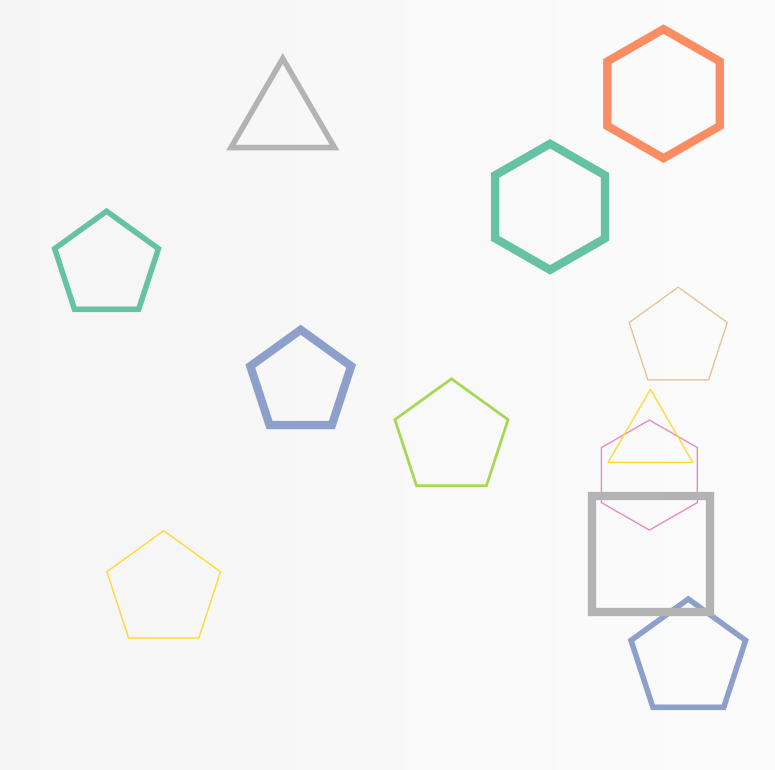[{"shape": "hexagon", "thickness": 3, "radius": 0.41, "center": [0.71, 0.731]}, {"shape": "pentagon", "thickness": 2, "radius": 0.35, "center": [0.138, 0.655]}, {"shape": "hexagon", "thickness": 3, "radius": 0.42, "center": [0.856, 0.878]}, {"shape": "pentagon", "thickness": 2, "radius": 0.39, "center": [0.888, 0.144]}, {"shape": "pentagon", "thickness": 3, "radius": 0.34, "center": [0.388, 0.503]}, {"shape": "hexagon", "thickness": 0.5, "radius": 0.36, "center": [0.838, 0.383]}, {"shape": "pentagon", "thickness": 1, "radius": 0.38, "center": [0.583, 0.431]}, {"shape": "pentagon", "thickness": 0.5, "radius": 0.39, "center": [0.211, 0.234]}, {"shape": "triangle", "thickness": 0.5, "radius": 0.32, "center": [0.839, 0.431]}, {"shape": "pentagon", "thickness": 0.5, "radius": 0.33, "center": [0.875, 0.56]}, {"shape": "triangle", "thickness": 2, "radius": 0.39, "center": [0.365, 0.847]}, {"shape": "square", "thickness": 3, "radius": 0.38, "center": [0.84, 0.28]}]